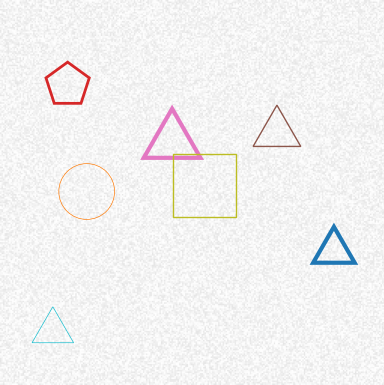[{"shape": "triangle", "thickness": 3, "radius": 0.31, "center": [0.867, 0.349]}, {"shape": "circle", "thickness": 0.5, "radius": 0.36, "center": [0.225, 0.503]}, {"shape": "pentagon", "thickness": 2, "radius": 0.3, "center": [0.176, 0.779]}, {"shape": "triangle", "thickness": 1, "radius": 0.36, "center": [0.719, 0.655]}, {"shape": "triangle", "thickness": 3, "radius": 0.43, "center": [0.447, 0.633]}, {"shape": "square", "thickness": 1, "radius": 0.41, "center": [0.531, 0.519]}, {"shape": "triangle", "thickness": 0.5, "radius": 0.31, "center": [0.137, 0.141]}]